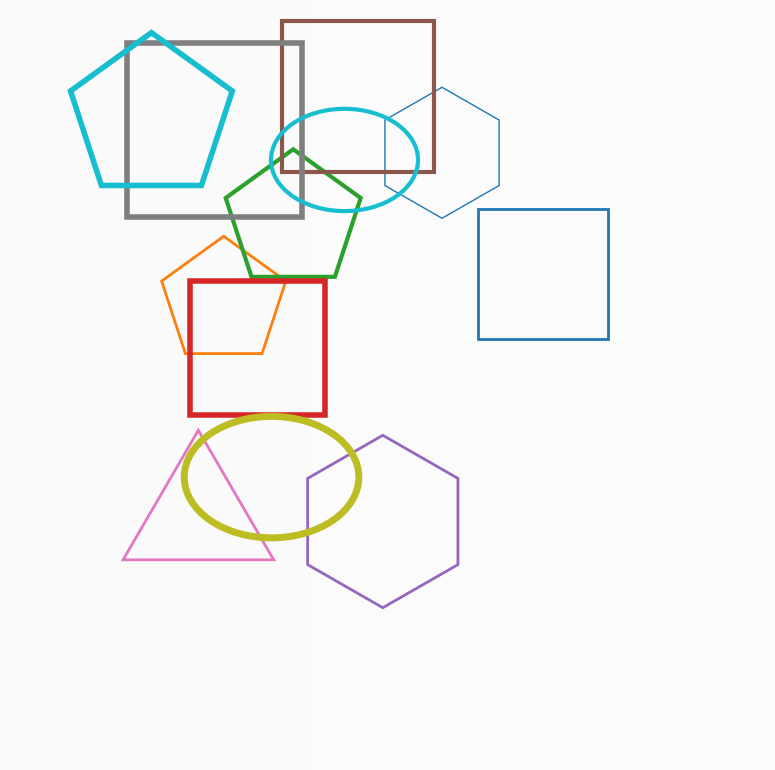[{"shape": "hexagon", "thickness": 0.5, "radius": 0.43, "center": [0.57, 0.802]}, {"shape": "square", "thickness": 1, "radius": 0.42, "center": [0.701, 0.644]}, {"shape": "pentagon", "thickness": 1, "radius": 0.42, "center": [0.289, 0.609]}, {"shape": "pentagon", "thickness": 1.5, "radius": 0.46, "center": [0.378, 0.715]}, {"shape": "square", "thickness": 2, "radius": 0.44, "center": [0.333, 0.548]}, {"shape": "hexagon", "thickness": 1, "radius": 0.56, "center": [0.494, 0.323]}, {"shape": "square", "thickness": 1.5, "radius": 0.49, "center": [0.462, 0.875]}, {"shape": "triangle", "thickness": 1, "radius": 0.56, "center": [0.256, 0.329]}, {"shape": "square", "thickness": 2, "radius": 0.56, "center": [0.277, 0.831]}, {"shape": "oval", "thickness": 2.5, "radius": 0.56, "center": [0.35, 0.38]}, {"shape": "oval", "thickness": 1.5, "radius": 0.47, "center": [0.445, 0.792]}, {"shape": "pentagon", "thickness": 2, "radius": 0.55, "center": [0.195, 0.848]}]